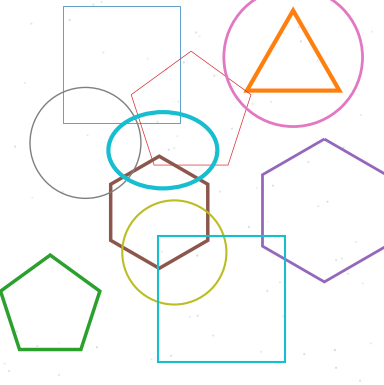[{"shape": "square", "thickness": 0.5, "radius": 0.76, "center": [0.316, 0.832]}, {"shape": "triangle", "thickness": 3, "radius": 0.69, "center": [0.761, 0.834]}, {"shape": "pentagon", "thickness": 2.5, "radius": 0.68, "center": [0.13, 0.202]}, {"shape": "pentagon", "thickness": 0.5, "radius": 0.82, "center": [0.496, 0.704]}, {"shape": "hexagon", "thickness": 2, "radius": 0.93, "center": [0.842, 0.453]}, {"shape": "hexagon", "thickness": 2.5, "radius": 0.73, "center": [0.414, 0.449]}, {"shape": "circle", "thickness": 2, "radius": 0.9, "center": [0.762, 0.851]}, {"shape": "circle", "thickness": 1, "radius": 0.72, "center": [0.222, 0.629]}, {"shape": "circle", "thickness": 1.5, "radius": 0.68, "center": [0.453, 0.344]}, {"shape": "oval", "thickness": 3, "radius": 0.71, "center": [0.423, 0.61]}, {"shape": "square", "thickness": 1.5, "radius": 0.82, "center": [0.575, 0.224]}]